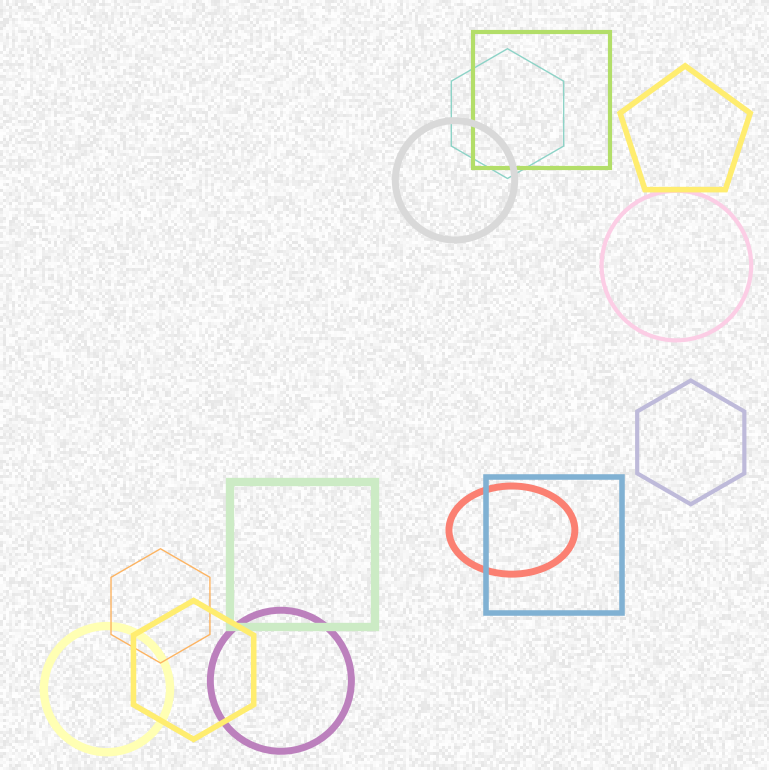[{"shape": "hexagon", "thickness": 0.5, "radius": 0.42, "center": [0.659, 0.852]}, {"shape": "circle", "thickness": 3, "radius": 0.41, "center": [0.139, 0.105]}, {"shape": "hexagon", "thickness": 1.5, "radius": 0.4, "center": [0.897, 0.425]}, {"shape": "oval", "thickness": 2.5, "radius": 0.41, "center": [0.665, 0.312]}, {"shape": "square", "thickness": 2, "radius": 0.44, "center": [0.72, 0.292]}, {"shape": "hexagon", "thickness": 0.5, "radius": 0.37, "center": [0.208, 0.213]}, {"shape": "square", "thickness": 1.5, "radius": 0.44, "center": [0.703, 0.87]}, {"shape": "circle", "thickness": 1.5, "radius": 0.49, "center": [0.878, 0.655]}, {"shape": "circle", "thickness": 2.5, "radius": 0.39, "center": [0.591, 0.766]}, {"shape": "circle", "thickness": 2.5, "radius": 0.46, "center": [0.365, 0.116]}, {"shape": "square", "thickness": 3, "radius": 0.47, "center": [0.393, 0.279]}, {"shape": "hexagon", "thickness": 2, "radius": 0.45, "center": [0.251, 0.13]}, {"shape": "pentagon", "thickness": 2, "radius": 0.44, "center": [0.89, 0.826]}]